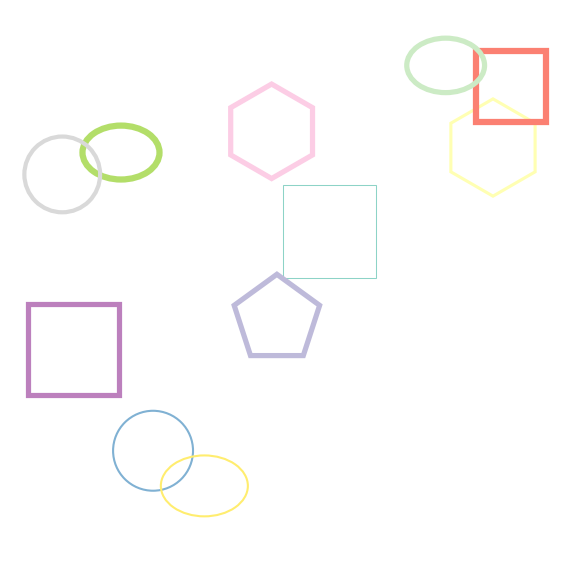[{"shape": "square", "thickness": 0.5, "radius": 0.4, "center": [0.571, 0.598]}, {"shape": "hexagon", "thickness": 1.5, "radius": 0.42, "center": [0.854, 0.744]}, {"shape": "pentagon", "thickness": 2.5, "radius": 0.39, "center": [0.479, 0.446]}, {"shape": "square", "thickness": 3, "radius": 0.3, "center": [0.885, 0.849]}, {"shape": "circle", "thickness": 1, "radius": 0.35, "center": [0.265, 0.219]}, {"shape": "oval", "thickness": 3, "radius": 0.33, "center": [0.21, 0.735]}, {"shape": "hexagon", "thickness": 2.5, "radius": 0.41, "center": [0.47, 0.772]}, {"shape": "circle", "thickness": 2, "radius": 0.33, "center": [0.108, 0.697]}, {"shape": "square", "thickness": 2.5, "radius": 0.39, "center": [0.127, 0.394]}, {"shape": "oval", "thickness": 2.5, "radius": 0.34, "center": [0.772, 0.886]}, {"shape": "oval", "thickness": 1, "radius": 0.38, "center": [0.354, 0.158]}]